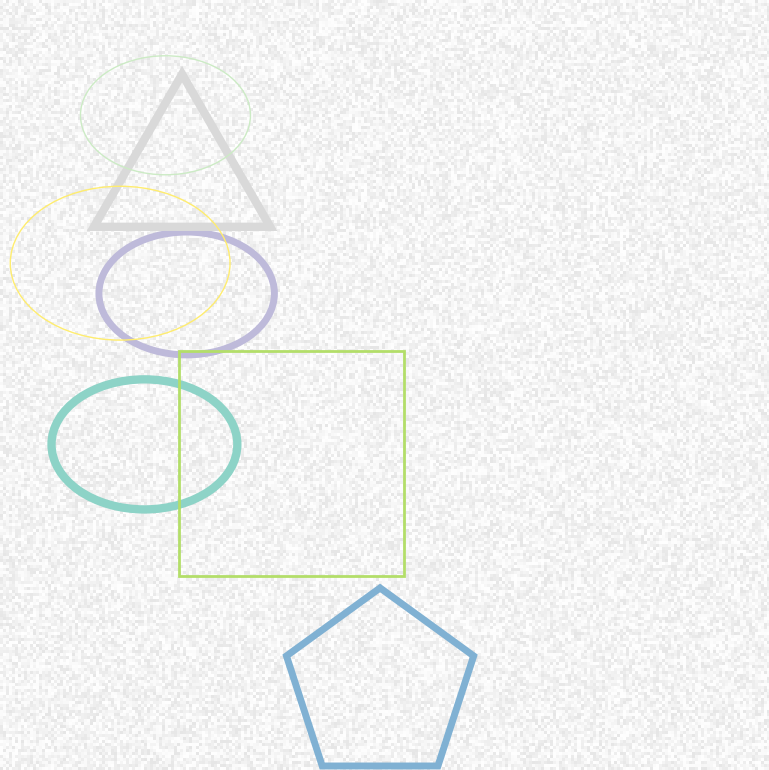[{"shape": "oval", "thickness": 3, "radius": 0.6, "center": [0.188, 0.423]}, {"shape": "oval", "thickness": 2.5, "radius": 0.57, "center": [0.242, 0.619]}, {"shape": "pentagon", "thickness": 2.5, "radius": 0.64, "center": [0.494, 0.109]}, {"shape": "square", "thickness": 1, "radius": 0.73, "center": [0.379, 0.398]}, {"shape": "triangle", "thickness": 3, "radius": 0.66, "center": [0.236, 0.772]}, {"shape": "oval", "thickness": 0.5, "radius": 0.55, "center": [0.215, 0.85]}, {"shape": "oval", "thickness": 0.5, "radius": 0.71, "center": [0.156, 0.658]}]